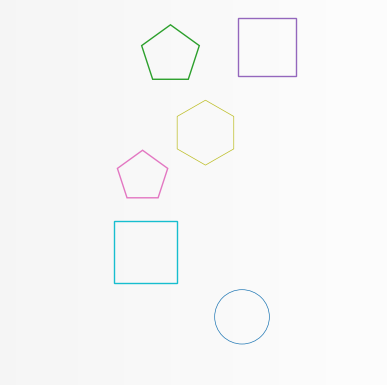[{"shape": "circle", "thickness": 0.5, "radius": 0.35, "center": [0.625, 0.177]}, {"shape": "pentagon", "thickness": 1, "radius": 0.39, "center": [0.44, 0.857]}, {"shape": "square", "thickness": 1, "radius": 0.37, "center": [0.689, 0.878]}, {"shape": "pentagon", "thickness": 1, "radius": 0.34, "center": [0.368, 0.541]}, {"shape": "hexagon", "thickness": 0.5, "radius": 0.42, "center": [0.53, 0.655]}, {"shape": "square", "thickness": 1, "radius": 0.41, "center": [0.376, 0.345]}]